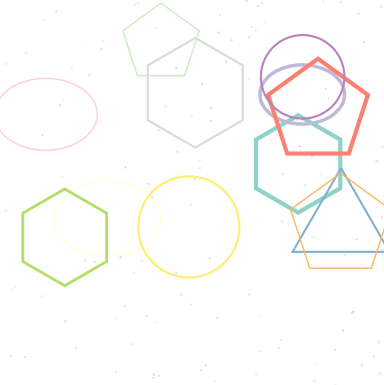[{"shape": "hexagon", "thickness": 3, "radius": 0.63, "center": [0.774, 0.574]}, {"shape": "oval", "thickness": 0.5, "radius": 0.69, "center": [0.279, 0.432]}, {"shape": "oval", "thickness": 2.5, "radius": 0.55, "center": [0.785, 0.755]}, {"shape": "pentagon", "thickness": 3, "radius": 0.68, "center": [0.826, 0.711]}, {"shape": "triangle", "thickness": 1.5, "radius": 0.73, "center": [0.886, 0.418]}, {"shape": "pentagon", "thickness": 1, "radius": 0.68, "center": [0.885, 0.414]}, {"shape": "hexagon", "thickness": 2, "radius": 0.63, "center": [0.168, 0.384]}, {"shape": "oval", "thickness": 1, "radius": 0.67, "center": [0.119, 0.703]}, {"shape": "hexagon", "thickness": 1.5, "radius": 0.71, "center": [0.507, 0.759]}, {"shape": "circle", "thickness": 1.5, "radius": 0.54, "center": [0.786, 0.8]}, {"shape": "pentagon", "thickness": 1, "radius": 0.52, "center": [0.418, 0.888]}, {"shape": "circle", "thickness": 1.5, "radius": 0.66, "center": [0.49, 0.411]}]